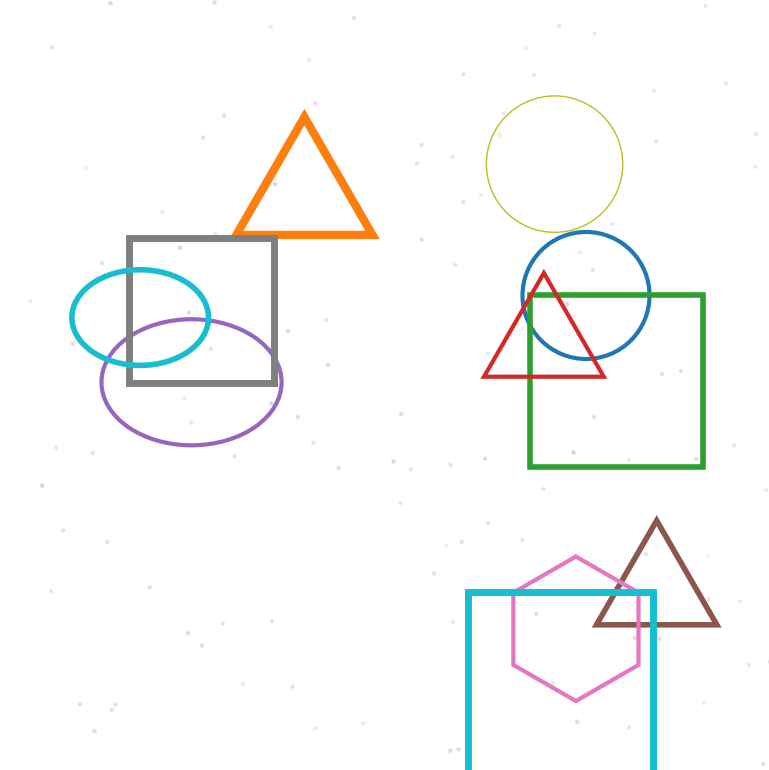[{"shape": "circle", "thickness": 1.5, "radius": 0.41, "center": [0.761, 0.616]}, {"shape": "triangle", "thickness": 3, "radius": 0.51, "center": [0.395, 0.746]}, {"shape": "square", "thickness": 2, "radius": 0.56, "center": [0.801, 0.505]}, {"shape": "triangle", "thickness": 1.5, "radius": 0.45, "center": [0.706, 0.556]}, {"shape": "oval", "thickness": 1.5, "radius": 0.58, "center": [0.249, 0.504]}, {"shape": "triangle", "thickness": 2, "radius": 0.45, "center": [0.853, 0.234]}, {"shape": "hexagon", "thickness": 1.5, "radius": 0.47, "center": [0.748, 0.183]}, {"shape": "square", "thickness": 2.5, "radius": 0.47, "center": [0.262, 0.596]}, {"shape": "circle", "thickness": 0.5, "radius": 0.44, "center": [0.72, 0.787]}, {"shape": "square", "thickness": 2.5, "radius": 0.6, "center": [0.728, 0.112]}, {"shape": "oval", "thickness": 2, "radius": 0.44, "center": [0.182, 0.588]}]